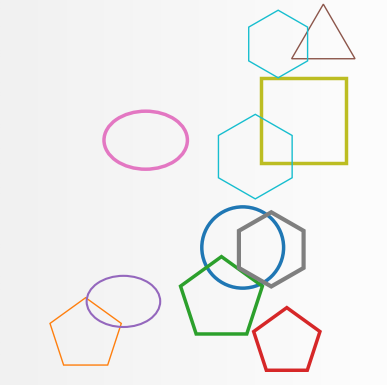[{"shape": "circle", "thickness": 2.5, "radius": 0.53, "center": [0.626, 0.357]}, {"shape": "pentagon", "thickness": 1, "radius": 0.48, "center": [0.221, 0.13]}, {"shape": "pentagon", "thickness": 2.5, "radius": 0.56, "center": [0.572, 0.222]}, {"shape": "pentagon", "thickness": 2.5, "radius": 0.45, "center": [0.74, 0.111]}, {"shape": "oval", "thickness": 1.5, "radius": 0.47, "center": [0.319, 0.217]}, {"shape": "triangle", "thickness": 1, "radius": 0.47, "center": [0.834, 0.895]}, {"shape": "oval", "thickness": 2.5, "radius": 0.54, "center": [0.376, 0.636]}, {"shape": "hexagon", "thickness": 3, "radius": 0.48, "center": [0.7, 0.352]}, {"shape": "square", "thickness": 2.5, "radius": 0.55, "center": [0.783, 0.687]}, {"shape": "hexagon", "thickness": 1, "radius": 0.55, "center": [0.659, 0.593]}, {"shape": "hexagon", "thickness": 1, "radius": 0.44, "center": [0.718, 0.886]}]